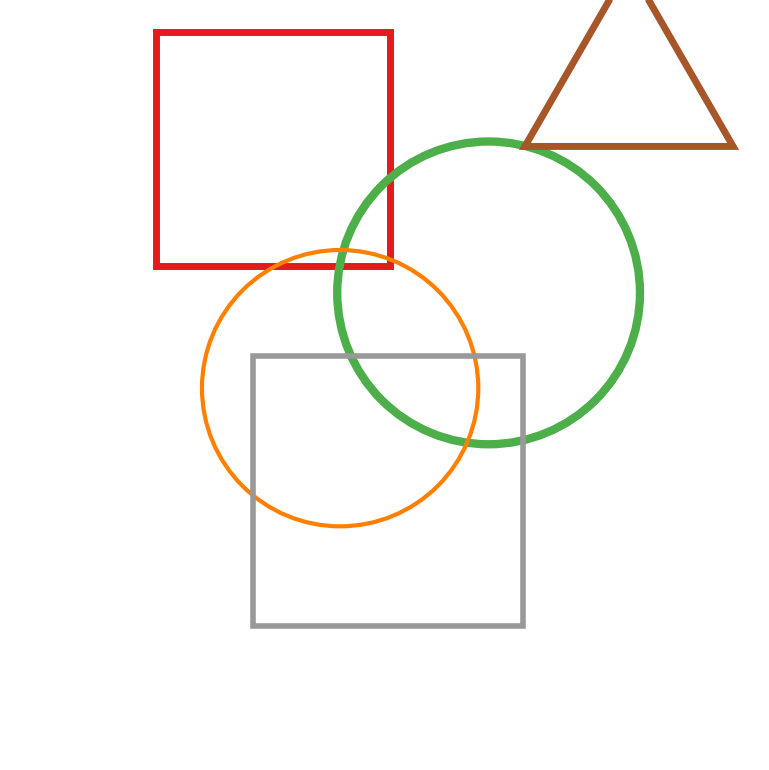[{"shape": "square", "thickness": 2.5, "radius": 0.76, "center": [0.355, 0.807]}, {"shape": "circle", "thickness": 3, "radius": 0.98, "center": [0.635, 0.62]}, {"shape": "circle", "thickness": 1.5, "radius": 0.9, "center": [0.442, 0.496]}, {"shape": "triangle", "thickness": 2.5, "radius": 0.78, "center": [0.817, 0.888]}, {"shape": "square", "thickness": 2, "radius": 0.88, "center": [0.504, 0.362]}]